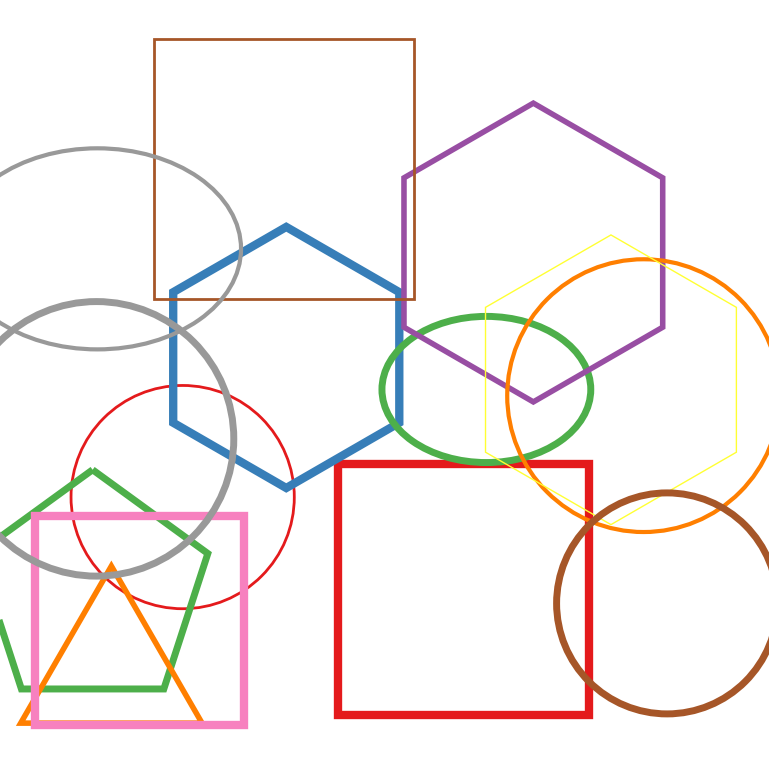[{"shape": "circle", "thickness": 1, "radius": 0.72, "center": [0.237, 0.354]}, {"shape": "square", "thickness": 3, "radius": 0.81, "center": [0.602, 0.234]}, {"shape": "hexagon", "thickness": 3, "radius": 0.85, "center": [0.372, 0.536]}, {"shape": "oval", "thickness": 2.5, "radius": 0.68, "center": [0.632, 0.494]}, {"shape": "pentagon", "thickness": 2.5, "radius": 0.79, "center": [0.12, 0.233]}, {"shape": "hexagon", "thickness": 2, "radius": 0.97, "center": [0.693, 0.672]}, {"shape": "triangle", "thickness": 2, "radius": 0.68, "center": [0.145, 0.129]}, {"shape": "circle", "thickness": 1.5, "radius": 0.89, "center": [0.836, 0.486]}, {"shape": "hexagon", "thickness": 0.5, "radius": 0.94, "center": [0.793, 0.507]}, {"shape": "square", "thickness": 1, "radius": 0.85, "center": [0.369, 0.78]}, {"shape": "circle", "thickness": 2.5, "radius": 0.72, "center": [0.866, 0.216]}, {"shape": "square", "thickness": 3, "radius": 0.68, "center": [0.181, 0.194]}, {"shape": "oval", "thickness": 1.5, "radius": 0.93, "center": [0.127, 0.677]}, {"shape": "circle", "thickness": 2.5, "radius": 0.89, "center": [0.125, 0.43]}]